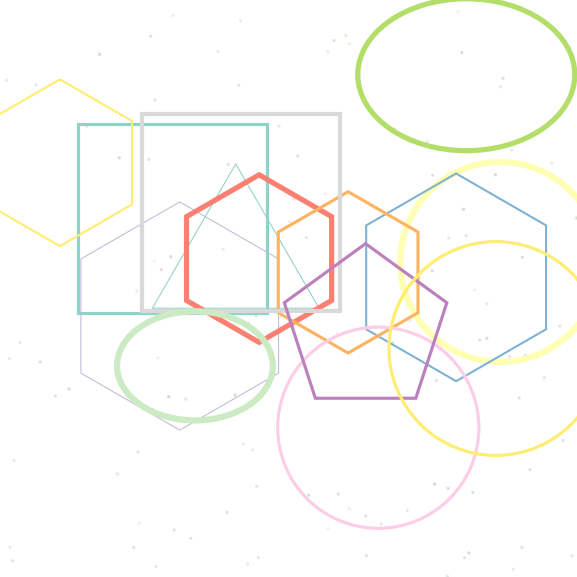[{"shape": "triangle", "thickness": 0.5, "radius": 0.83, "center": [0.408, 0.549]}, {"shape": "square", "thickness": 1.5, "radius": 0.82, "center": [0.299, 0.62]}, {"shape": "circle", "thickness": 3, "radius": 0.87, "center": [0.866, 0.545]}, {"shape": "hexagon", "thickness": 0.5, "radius": 0.99, "center": [0.311, 0.452]}, {"shape": "hexagon", "thickness": 2.5, "radius": 0.73, "center": [0.449, 0.551]}, {"shape": "hexagon", "thickness": 1, "radius": 0.9, "center": [0.79, 0.519]}, {"shape": "hexagon", "thickness": 1.5, "radius": 0.7, "center": [0.603, 0.527]}, {"shape": "oval", "thickness": 2.5, "radius": 0.94, "center": [0.807, 0.87]}, {"shape": "circle", "thickness": 1.5, "radius": 0.87, "center": [0.655, 0.258]}, {"shape": "square", "thickness": 2, "radius": 0.86, "center": [0.418, 0.631]}, {"shape": "pentagon", "thickness": 1.5, "radius": 0.74, "center": [0.633, 0.429]}, {"shape": "oval", "thickness": 3, "radius": 0.67, "center": [0.338, 0.366]}, {"shape": "circle", "thickness": 1.5, "radius": 0.93, "center": [0.859, 0.396]}, {"shape": "hexagon", "thickness": 1, "radius": 0.72, "center": [0.104, 0.717]}]